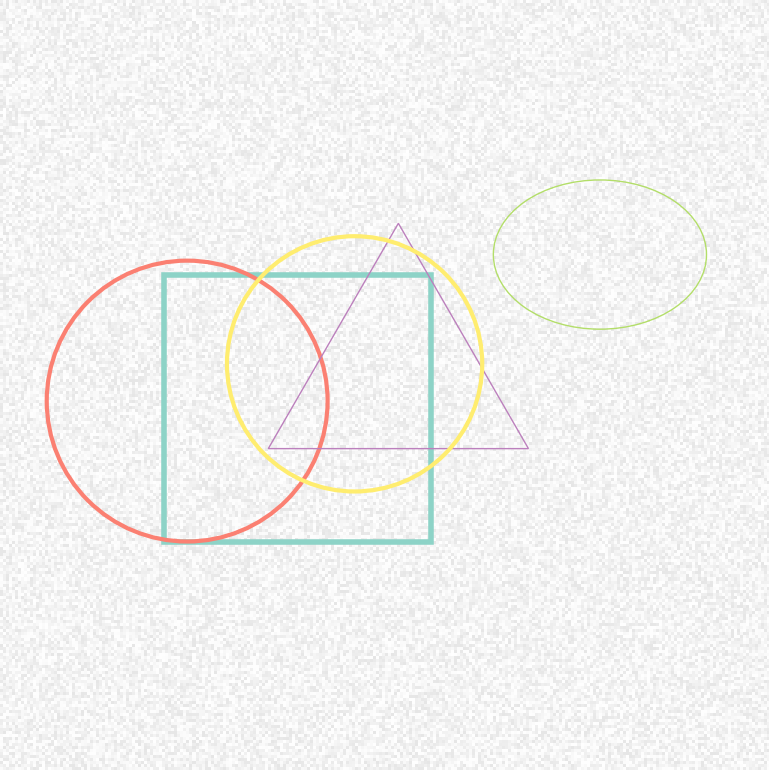[{"shape": "square", "thickness": 2, "radius": 0.87, "center": [0.386, 0.469]}, {"shape": "circle", "thickness": 1.5, "radius": 0.91, "center": [0.243, 0.479]}, {"shape": "oval", "thickness": 0.5, "radius": 0.69, "center": [0.779, 0.669]}, {"shape": "triangle", "thickness": 0.5, "radius": 0.98, "center": [0.517, 0.515]}, {"shape": "circle", "thickness": 1.5, "radius": 0.83, "center": [0.461, 0.527]}]